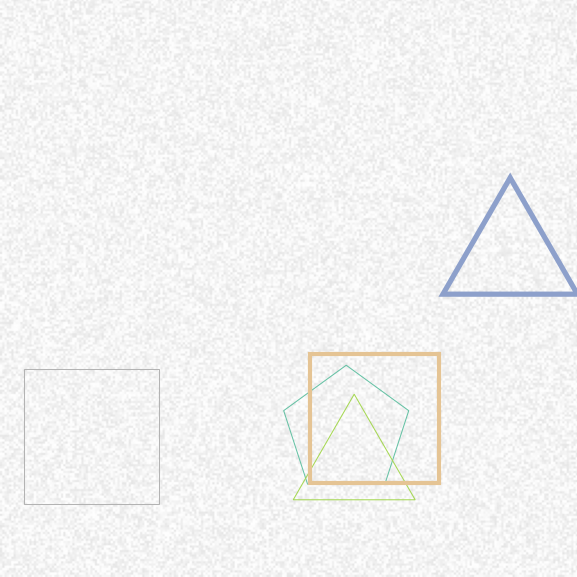[{"shape": "pentagon", "thickness": 0.5, "radius": 0.57, "center": [0.599, 0.253]}, {"shape": "triangle", "thickness": 2.5, "radius": 0.67, "center": [0.883, 0.557]}, {"shape": "triangle", "thickness": 0.5, "radius": 0.61, "center": [0.613, 0.195]}, {"shape": "square", "thickness": 2, "radius": 0.56, "center": [0.648, 0.274]}, {"shape": "square", "thickness": 0.5, "radius": 0.58, "center": [0.159, 0.243]}]